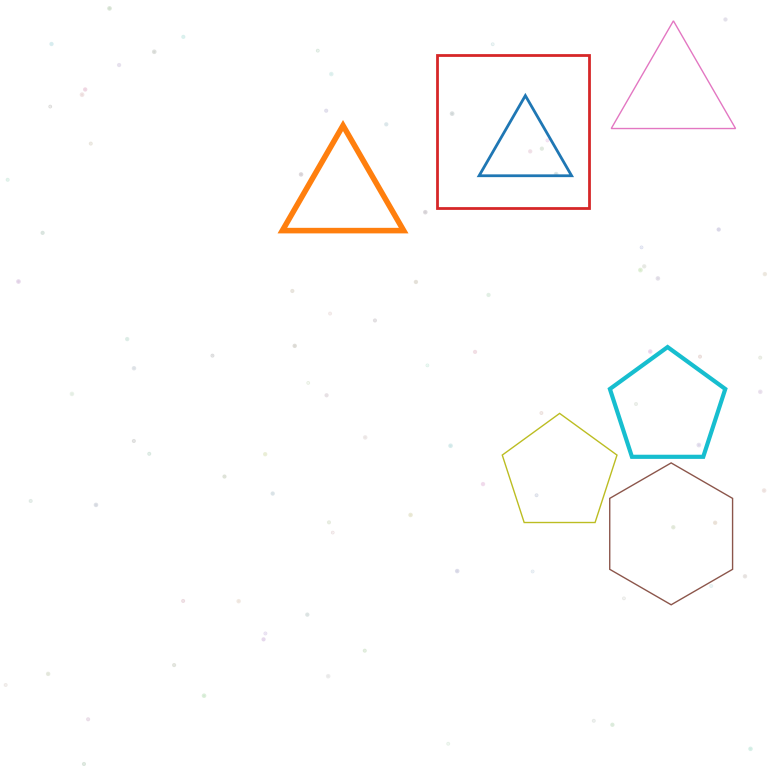[{"shape": "triangle", "thickness": 1, "radius": 0.35, "center": [0.682, 0.806]}, {"shape": "triangle", "thickness": 2, "radius": 0.45, "center": [0.445, 0.746]}, {"shape": "square", "thickness": 1, "radius": 0.5, "center": [0.666, 0.83]}, {"shape": "hexagon", "thickness": 0.5, "radius": 0.46, "center": [0.872, 0.307]}, {"shape": "triangle", "thickness": 0.5, "radius": 0.47, "center": [0.875, 0.88]}, {"shape": "pentagon", "thickness": 0.5, "radius": 0.39, "center": [0.727, 0.385]}, {"shape": "pentagon", "thickness": 1.5, "radius": 0.39, "center": [0.867, 0.47]}]